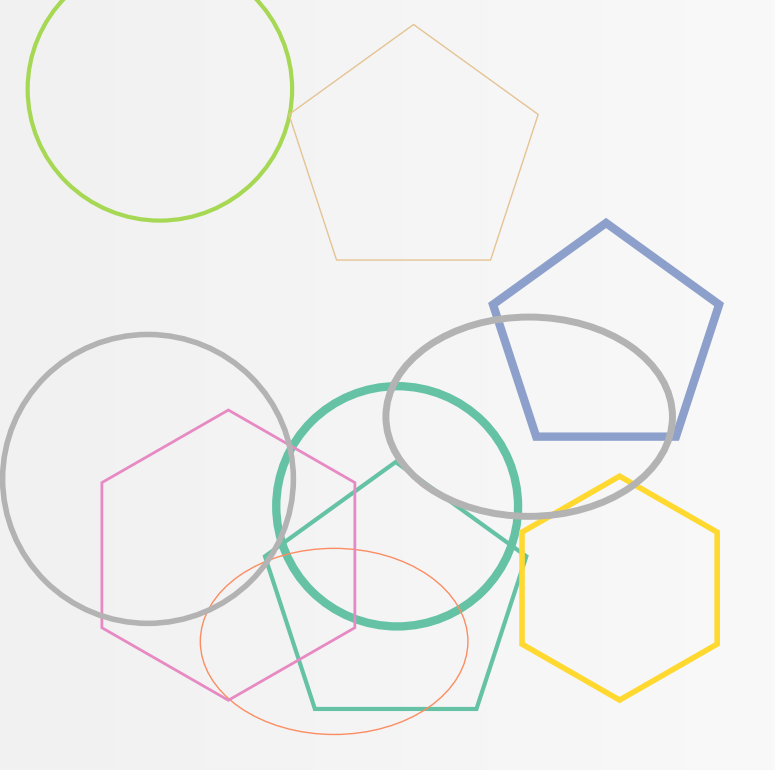[{"shape": "pentagon", "thickness": 1.5, "radius": 0.89, "center": [0.511, 0.223]}, {"shape": "circle", "thickness": 3, "radius": 0.78, "center": [0.512, 0.342]}, {"shape": "oval", "thickness": 0.5, "radius": 0.86, "center": [0.431, 0.167]}, {"shape": "pentagon", "thickness": 3, "radius": 0.77, "center": [0.782, 0.557]}, {"shape": "hexagon", "thickness": 1, "radius": 0.94, "center": [0.295, 0.279]}, {"shape": "circle", "thickness": 1.5, "radius": 0.85, "center": [0.206, 0.884]}, {"shape": "hexagon", "thickness": 2, "radius": 0.73, "center": [0.799, 0.236]}, {"shape": "pentagon", "thickness": 0.5, "radius": 0.85, "center": [0.534, 0.799]}, {"shape": "circle", "thickness": 2, "radius": 0.94, "center": [0.191, 0.378]}, {"shape": "oval", "thickness": 2.5, "radius": 0.92, "center": [0.683, 0.459]}]